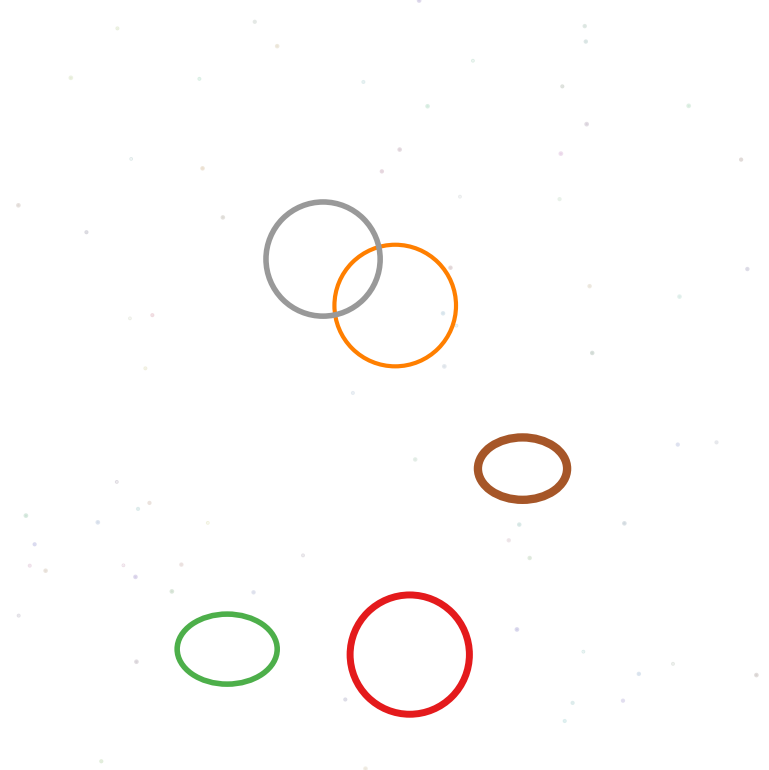[{"shape": "circle", "thickness": 2.5, "radius": 0.39, "center": [0.532, 0.15]}, {"shape": "oval", "thickness": 2, "radius": 0.32, "center": [0.295, 0.157]}, {"shape": "circle", "thickness": 1.5, "radius": 0.39, "center": [0.513, 0.603]}, {"shape": "oval", "thickness": 3, "radius": 0.29, "center": [0.679, 0.391]}, {"shape": "circle", "thickness": 2, "radius": 0.37, "center": [0.42, 0.664]}]